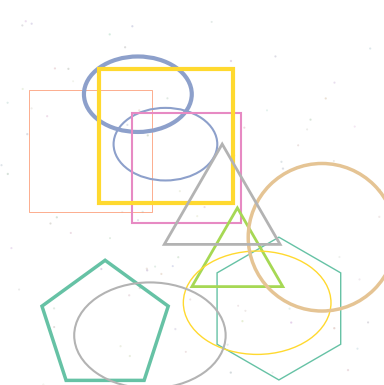[{"shape": "pentagon", "thickness": 2.5, "radius": 0.86, "center": [0.273, 0.151]}, {"shape": "hexagon", "thickness": 1, "radius": 0.93, "center": [0.724, 0.199]}, {"shape": "square", "thickness": 0.5, "radius": 0.8, "center": [0.235, 0.608]}, {"shape": "oval", "thickness": 3, "radius": 0.7, "center": [0.358, 0.755]}, {"shape": "oval", "thickness": 1.5, "radius": 0.67, "center": [0.43, 0.626]}, {"shape": "square", "thickness": 1.5, "radius": 0.71, "center": [0.484, 0.564]}, {"shape": "triangle", "thickness": 2, "radius": 0.68, "center": [0.617, 0.324]}, {"shape": "oval", "thickness": 1, "radius": 0.96, "center": [0.668, 0.214]}, {"shape": "square", "thickness": 3, "radius": 0.87, "center": [0.431, 0.647]}, {"shape": "circle", "thickness": 2.5, "radius": 0.96, "center": [0.836, 0.384]}, {"shape": "oval", "thickness": 1.5, "radius": 0.98, "center": [0.389, 0.129]}, {"shape": "triangle", "thickness": 2, "radius": 0.87, "center": [0.577, 0.452]}]